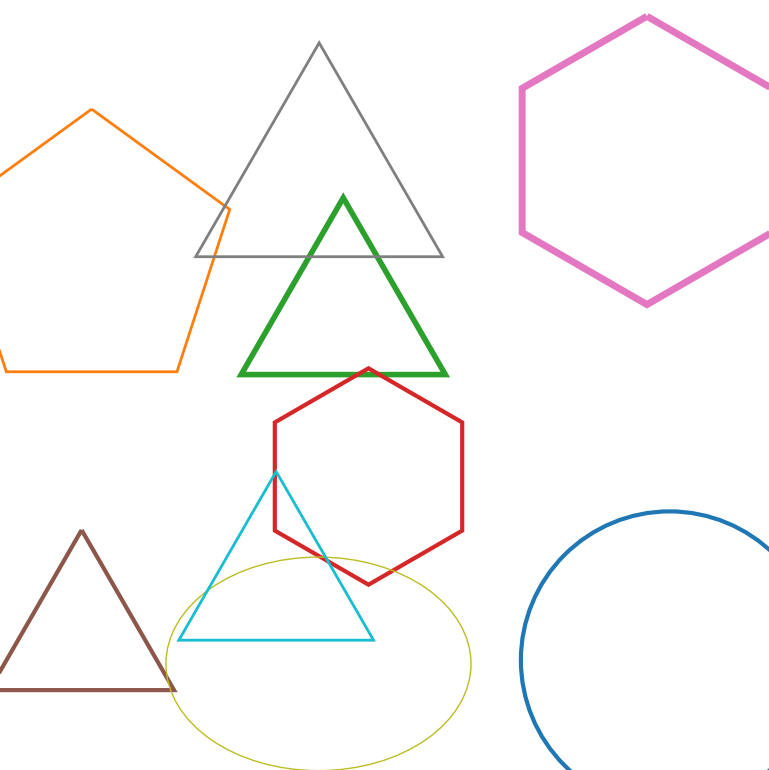[{"shape": "circle", "thickness": 1.5, "radius": 0.97, "center": [0.87, 0.143]}, {"shape": "pentagon", "thickness": 1, "radius": 0.94, "center": [0.119, 0.67]}, {"shape": "triangle", "thickness": 2, "radius": 0.77, "center": [0.446, 0.59]}, {"shape": "hexagon", "thickness": 1.5, "radius": 0.7, "center": [0.479, 0.381]}, {"shape": "triangle", "thickness": 1.5, "radius": 0.69, "center": [0.106, 0.173]}, {"shape": "hexagon", "thickness": 2.5, "radius": 0.94, "center": [0.84, 0.792]}, {"shape": "triangle", "thickness": 1, "radius": 0.93, "center": [0.414, 0.759]}, {"shape": "oval", "thickness": 0.5, "radius": 0.99, "center": [0.414, 0.138]}, {"shape": "triangle", "thickness": 1, "radius": 0.73, "center": [0.359, 0.242]}]